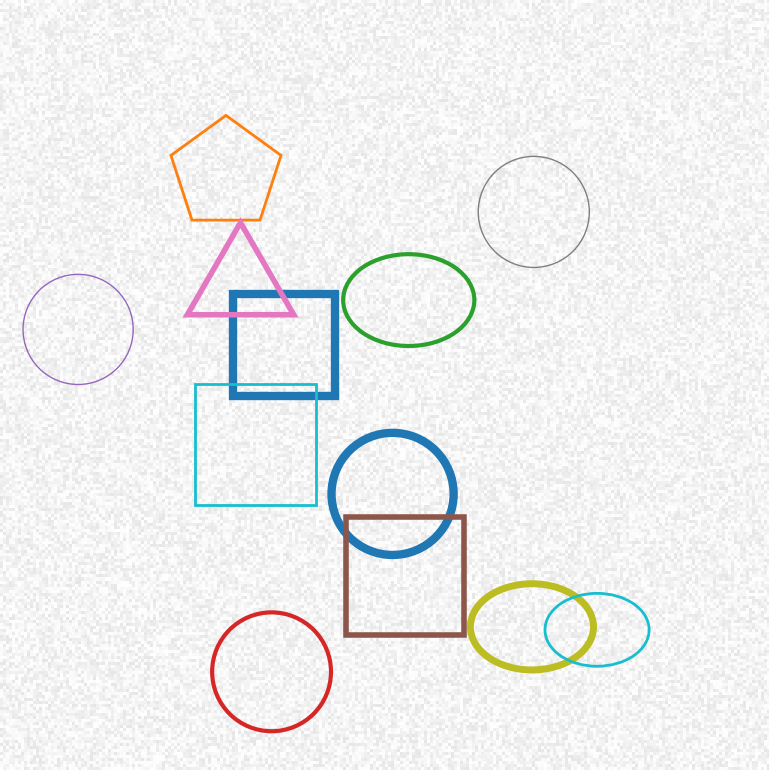[{"shape": "square", "thickness": 3, "radius": 0.33, "center": [0.369, 0.552]}, {"shape": "circle", "thickness": 3, "radius": 0.4, "center": [0.51, 0.359]}, {"shape": "pentagon", "thickness": 1, "radius": 0.38, "center": [0.294, 0.775]}, {"shape": "oval", "thickness": 1.5, "radius": 0.43, "center": [0.531, 0.61]}, {"shape": "circle", "thickness": 1.5, "radius": 0.39, "center": [0.353, 0.128]}, {"shape": "circle", "thickness": 0.5, "radius": 0.36, "center": [0.101, 0.572]}, {"shape": "square", "thickness": 2, "radius": 0.38, "center": [0.526, 0.251]}, {"shape": "triangle", "thickness": 2, "radius": 0.4, "center": [0.312, 0.631]}, {"shape": "circle", "thickness": 0.5, "radius": 0.36, "center": [0.693, 0.725]}, {"shape": "oval", "thickness": 2.5, "radius": 0.4, "center": [0.691, 0.186]}, {"shape": "oval", "thickness": 1, "radius": 0.34, "center": [0.775, 0.182]}, {"shape": "square", "thickness": 1, "radius": 0.39, "center": [0.332, 0.423]}]